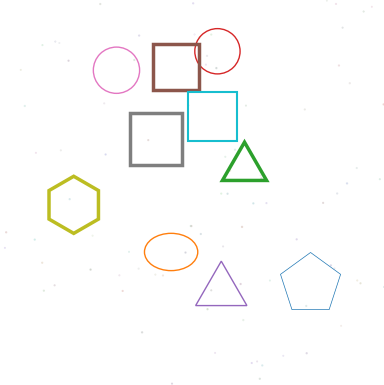[{"shape": "pentagon", "thickness": 0.5, "radius": 0.41, "center": [0.807, 0.262]}, {"shape": "oval", "thickness": 1, "radius": 0.35, "center": [0.444, 0.346]}, {"shape": "triangle", "thickness": 2.5, "radius": 0.33, "center": [0.635, 0.564]}, {"shape": "circle", "thickness": 1, "radius": 0.29, "center": [0.565, 0.867]}, {"shape": "triangle", "thickness": 1, "radius": 0.38, "center": [0.575, 0.245]}, {"shape": "square", "thickness": 2.5, "radius": 0.3, "center": [0.457, 0.826]}, {"shape": "circle", "thickness": 1, "radius": 0.3, "center": [0.303, 0.818]}, {"shape": "square", "thickness": 2.5, "radius": 0.33, "center": [0.405, 0.639]}, {"shape": "hexagon", "thickness": 2.5, "radius": 0.37, "center": [0.192, 0.468]}, {"shape": "square", "thickness": 1.5, "radius": 0.32, "center": [0.552, 0.697]}]